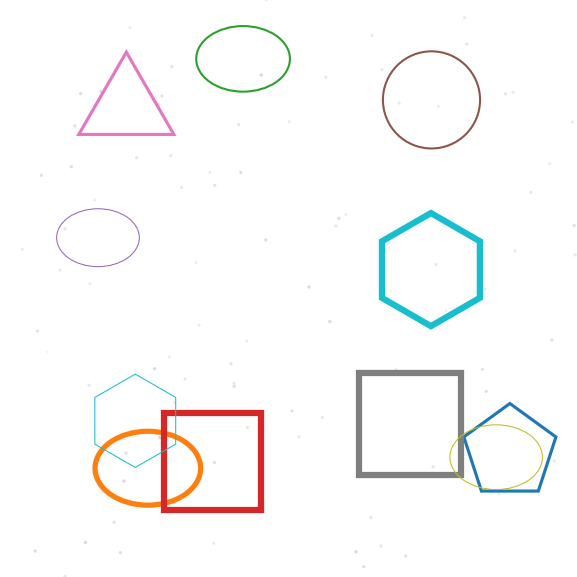[{"shape": "pentagon", "thickness": 1.5, "radius": 0.42, "center": [0.883, 0.217]}, {"shape": "oval", "thickness": 2.5, "radius": 0.46, "center": [0.256, 0.188]}, {"shape": "oval", "thickness": 1, "radius": 0.41, "center": [0.421, 0.897]}, {"shape": "square", "thickness": 3, "radius": 0.42, "center": [0.368, 0.201]}, {"shape": "oval", "thickness": 0.5, "radius": 0.36, "center": [0.17, 0.588]}, {"shape": "circle", "thickness": 1, "radius": 0.42, "center": [0.747, 0.826]}, {"shape": "triangle", "thickness": 1.5, "radius": 0.47, "center": [0.219, 0.814]}, {"shape": "square", "thickness": 3, "radius": 0.44, "center": [0.711, 0.264]}, {"shape": "oval", "thickness": 0.5, "radius": 0.4, "center": [0.859, 0.207]}, {"shape": "hexagon", "thickness": 0.5, "radius": 0.4, "center": [0.234, 0.271]}, {"shape": "hexagon", "thickness": 3, "radius": 0.49, "center": [0.746, 0.532]}]